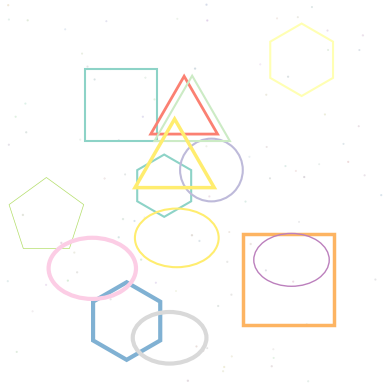[{"shape": "square", "thickness": 1.5, "radius": 0.47, "center": [0.314, 0.727]}, {"shape": "hexagon", "thickness": 1.5, "radius": 0.4, "center": [0.426, 0.518]}, {"shape": "hexagon", "thickness": 1.5, "radius": 0.47, "center": [0.783, 0.845]}, {"shape": "circle", "thickness": 1.5, "radius": 0.41, "center": [0.549, 0.558]}, {"shape": "triangle", "thickness": 2, "radius": 0.5, "center": [0.478, 0.702]}, {"shape": "hexagon", "thickness": 3, "radius": 0.5, "center": [0.329, 0.166]}, {"shape": "square", "thickness": 2.5, "radius": 0.59, "center": [0.749, 0.274]}, {"shape": "pentagon", "thickness": 0.5, "radius": 0.51, "center": [0.12, 0.437]}, {"shape": "oval", "thickness": 3, "radius": 0.57, "center": [0.24, 0.303]}, {"shape": "oval", "thickness": 3, "radius": 0.48, "center": [0.441, 0.123]}, {"shape": "oval", "thickness": 1, "radius": 0.49, "center": [0.757, 0.325]}, {"shape": "triangle", "thickness": 1.5, "radius": 0.57, "center": [0.499, 0.69]}, {"shape": "triangle", "thickness": 2.5, "radius": 0.59, "center": [0.454, 0.572]}, {"shape": "oval", "thickness": 1.5, "radius": 0.54, "center": [0.459, 0.382]}]